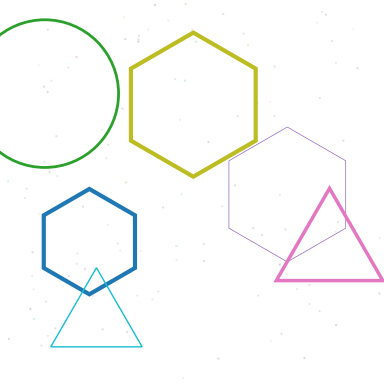[{"shape": "hexagon", "thickness": 3, "radius": 0.68, "center": [0.232, 0.372]}, {"shape": "circle", "thickness": 2, "radius": 0.96, "center": [0.116, 0.757]}, {"shape": "hexagon", "thickness": 0.5, "radius": 0.88, "center": [0.746, 0.495]}, {"shape": "triangle", "thickness": 2.5, "radius": 0.8, "center": [0.856, 0.351]}, {"shape": "hexagon", "thickness": 3, "radius": 0.94, "center": [0.502, 0.728]}, {"shape": "triangle", "thickness": 1, "radius": 0.69, "center": [0.251, 0.168]}]